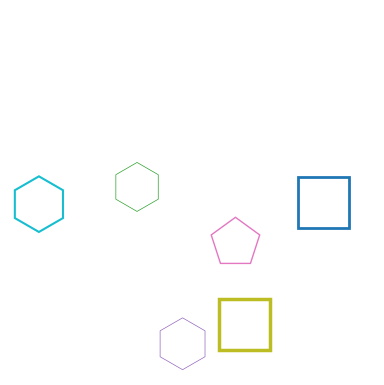[{"shape": "square", "thickness": 2, "radius": 0.33, "center": [0.84, 0.474]}, {"shape": "hexagon", "thickness": 0.5, "radius": 0.32, "center": [0.356, 0.514]}, {"shape": "hexagon", "thickness": 0.5, "radius": 0.34, "center": [0.474, 0.107]}, {"shape": "pentagon", "thickness": 1, "radius": 0.33, "center": [0.612, 0.369]}, {"shape": "square", "thickness": 2.5, "radius": 0.33, "center": [0.636, 0.157]}, {"shape": "hexagon", "thickness": 1.5, "radius": 0.36, "center": [0.101, 0.47]}]